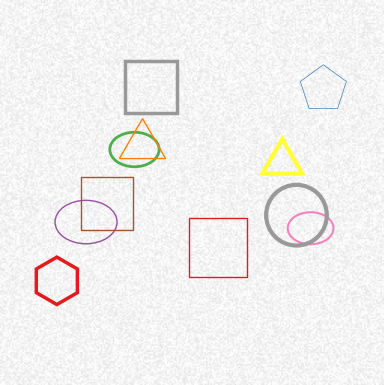[{"shape": "square", "thickness": 1, "radius": 0.38, "center": [0.566, 0.358]}, {"shape": "hexagon", "thickness": 2.5, "radius": 0.31, "center": [0.148, 0.271]}, {"shape": "pentagon", "thickness": 0.5, "radius": 0.31, "center": [0.84, 0.769]}, {"shape": "oval", "thickness": 2, "radius": 0.32, "center": [0.349, 0.612]}, {"shape": "oval", "thickness": 1, "radius": 0.4, "center": [0.223, 0.423]}, {"shape": "triangle", "thickness": 1, "radius": 0.35, "center": [0.37, 0.623]}, {"shape": "triangle", "thickness": 3, "radius": 0.3, "center": [0.733, 0.579]}, {"shape": "square", "thickness": 1, "radius": 0.34, "center": [0.278, 0.471]}, {"shape": "oval", "thickness": 1.5, "radius": 0.3, "center": [0.807, 0.407]}, {"shape": "square", "thickness": 2.5, "radius": 0.34, "center": [0.393, 0.773]}, {"shape": "circle", "thickness": 3, "radius": 0.39, "center": [0.77, 0.441]}]